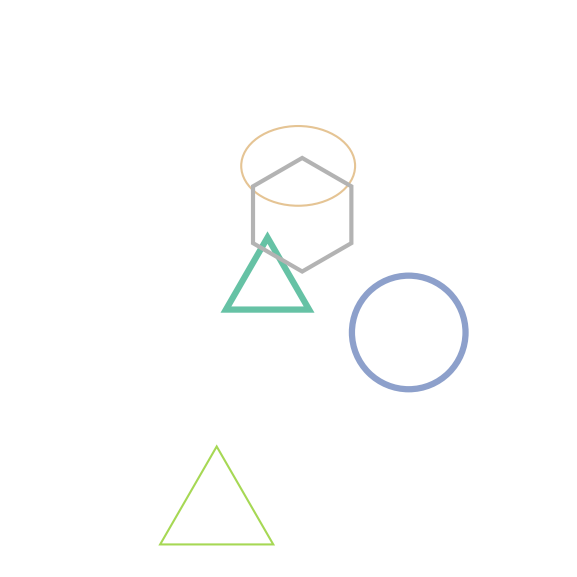[{"shape": "triangle", "thickness": 3, "radius": 0.42, "center": [0.463, 0.505]}, {"shape": "circle", "thickness": 3, "radius": 0.49, "center": [0.708, 0.423]}, {"shape": "triangle", "thickness": 1, "radius": 0.57, "center": [0.375, 0.113]}, {"shape": "oval", "thickness": 1, "radius": 0.49, "center": [0.516, 0.712]}, {"shape": "hexagon", "thickness": 2, "radius": 0.49, "center": [0.523, 0.627]}]